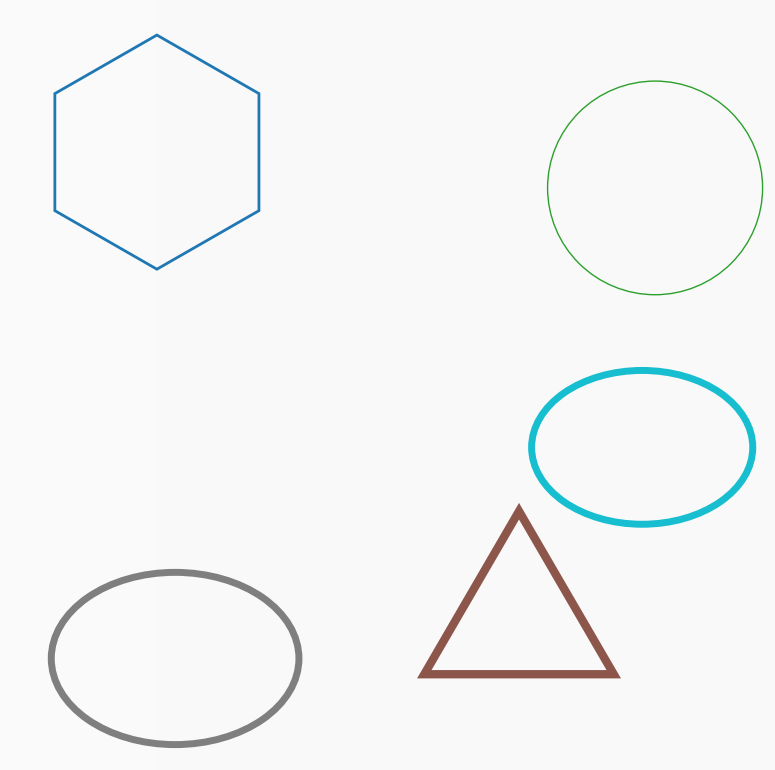[{"shape": "hexagon", "thickness": 1, "radius": 0.76, "center": [0.202, 0.802]}, {"shape": "circle", "thickness": 0.5, "radius": 0.69, "center": [0.845, 0.756]}, {"shape": "triangle", "thickness": 3, "radius": 0.71, "center": [0.67, 0.195]}, {"shape": "oval", "thickness": 2.5, "radius": 0.8, "center": [0.226, 0.145]}, {"shape": "oval", "thickness": 2.5, "radius": 0.71, "center": [0.829, 0.419]}]